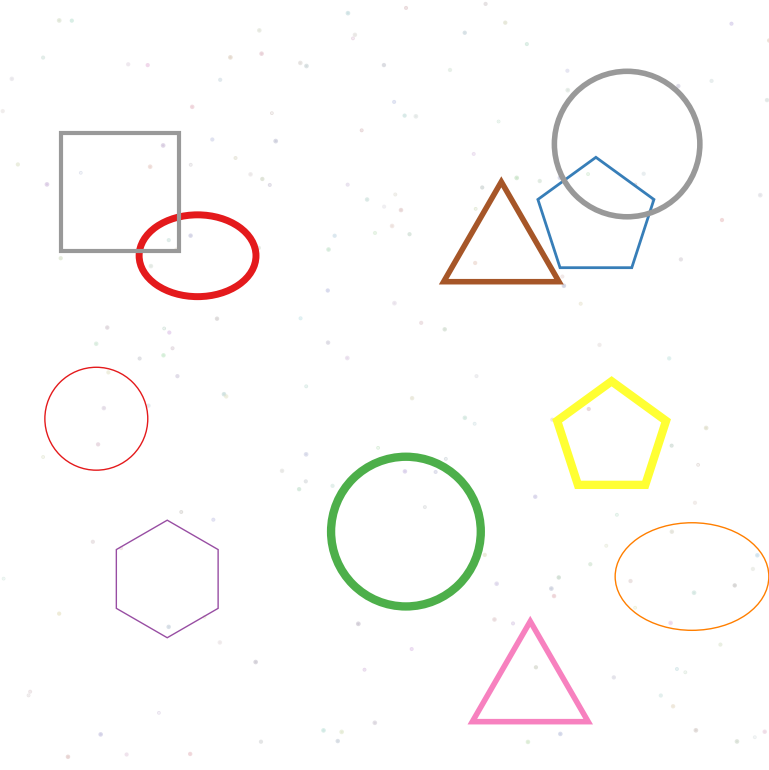[{"shape": "oval", "thickness": 2.5, "radius": 0.38, "center": [0.257, 0.668]}, {"shape": "circle", "thickness": 0.5, "radius": 0.33, "center": [0.125, 0.456]}, {"shape": "pentagon", "thickness": 1, "radius": 0.4, "center": [0.774, 0.716]}, {"shape": "circle", "thickness": 3, "radius": 0.49, "center": [0.527, 0.31]}, {"shape": "hexagon", "thickness": 0.5, "radius": 0.38, "center": [0.217, 0.248]}, {"shape": "oval", "thickness": 0.5, "radius": 0.5, "center": [0.899, 0.251]}, {"shape": "pentagon", "thickness": 3, "radius": 0.37, "center": [0.794, 0.43]}, {"shape": "triangle", "thickness": 2, "radius": 0.43, "center": [0.651, 0.677]}, {"shape": "triangle", "thickness": 2, "radius": 0.43, "center": [0.689, 0.106]}, {"shape": "circle", "thickness": 2, "radius": 0.47, "center": [0.814, 0.813]}, {"shape": "square", "thickness": 1.5, "radius": 0.38, "center": [0.156, 0.751]}]